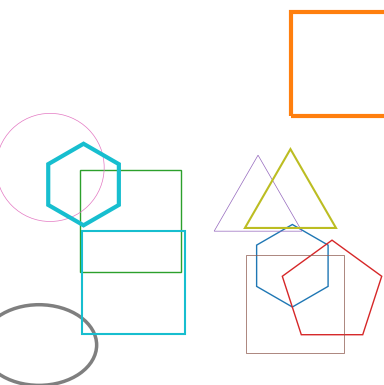[{"shape": "hexagon", "thickness": 1, "radius": 0.54, "center": [0.759, 0.31]}, {"shape": "square", "thickness": 3, "radius": 0.68, "center": [0.89, 0.834]}, {"shape": "square", "thickness": 1, "radius": 0.66, "center": [0.339, 0.425]}, {"shape": "pentagon", "thickness": 1, "radius": 0.68, "center": [0.862, 0.24]}, {"shape": "triangle", "thickness": 0.5, "radius": 0.66, "center": [0.67, 0.465]}, {"shape": "square", "thickness": 0.5, "radius": 0.64, "center": [0.765, 0.211]}, {"shape": "circle", "thickness": 0.5, "radius": 0.7, "center": [0.13, 0.565]}, {"shape": "oval", "thickness": 2.5, "radius": 0.75, "center": [0.101, 0.104]}, {"shape": "triangle", "thickness": 1.5, "radius": 0.68, "center": [0.754, 0.476]}, {"shape": "hexagon", "thickness": 3, "radius": 0.53, "center": [0.217, 0.521]}, {"shape": "square", "thickness": 1.5, "radius": 0.67, "center": [0.348, 0.265]}]